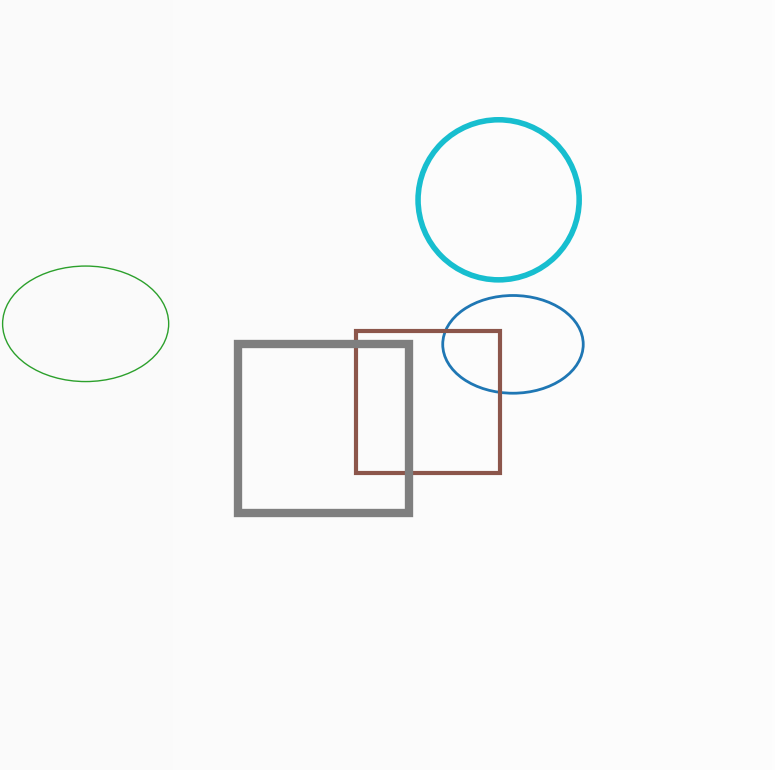[{"shape": "oval", "thickness": 1, "radius": 0.45, "center": [0.662, 0.553]}, {"shape": "oval", "thickness": 0.5, "radius": 0.54, "center": [0.11, 0.579]}, {"shape": "square", "thickness": 1.5, "radius": 0.46, "center": [0.552, 0.478]}, {"shape": "square", "thickness": 3, "radius": 0.55, "center": [0.418, 0.443]}, {"shape": "circle", "thickness": 2, "radius": 0.52, "center": [0.643, 0.741]}]